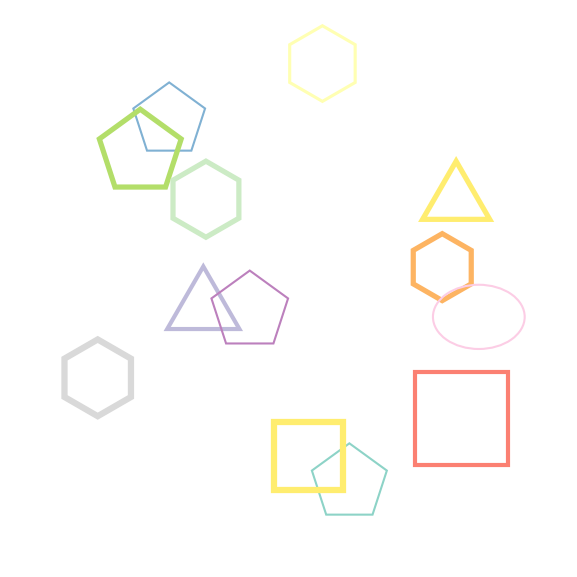[{"shape": "pentagon", "thickness": 1, "radius": 0.34, "center": [0.605, 0.163]}, {"shape": "hexagon", "thickness": 1.5, "radius": 0.33, "center": [0.558, 0.889]}, {"shape": "triangle", "thickness": 2, "radius": 0.36, "center": [0.352, 0.465]}, {"shape": "square", "thickness": 2, "radius": 0.4, "center": [0.799, 0.274]}, {"shape": "pentagon", "thickness": 1, "radius": 0.33, "center": [0.293, 0.791]}, {"shape": "hexagon", "thickness": 2.5, "radius": 0.29, "center": [0.766, 0.537]}, {"shape": "pentagon", "thickness": 2.5, "radius": 0.37, "center": [0.243, 0.735]}, {"shape": "oval", "thickness": 1, "radius": 0.4, "center": [0.829, 0.45]}, {"shape": "hexagon", "thickness": 3, "radius": 0.33, "center": [0.169, 0.345]}, {"shape": "pentagon", "thickness": 1, "radius": 0.35, "center": [0.432, 0.461]}, {"shape": "hexagon", "thickness": 2.5, "radius": 0.33, "center": [0.357, 0.654]}, {"shape": "square", "thickness": 3, "radius": 0.29, "center": [0.534, 0.209]}, {"shape": "triangle", "thickness": 2.5, "radius": 0.34, "center": [0.79, 0.653]}]